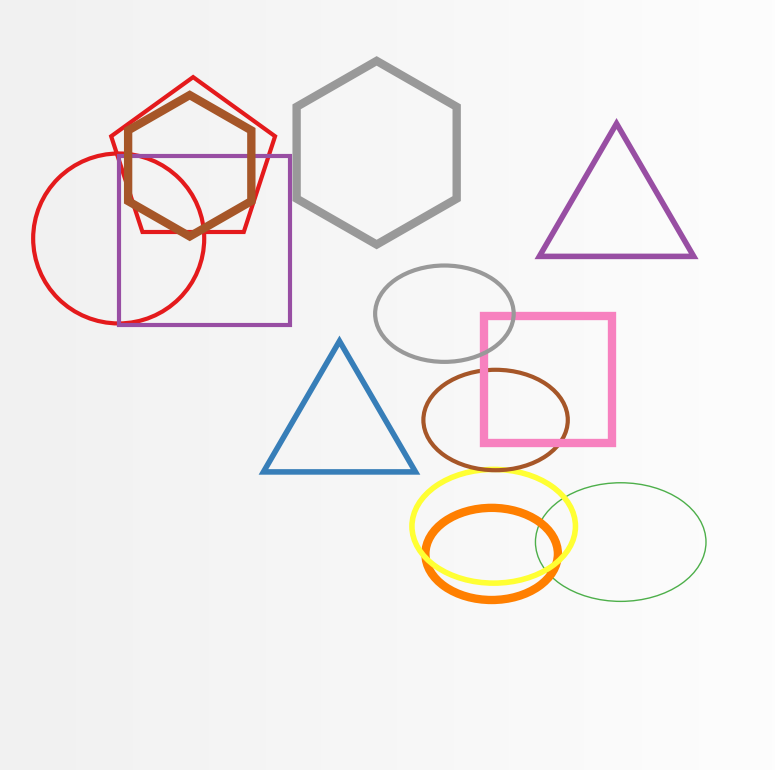[{"shape": "pentagon", "thickness": 1.5, "radius": 0.56, "center": [0.249, 0.789]}, {"shape": "circle", "thickness": 1.5, "radius": 0.55, "center": [0.153, 0.69]}, {"shape": "triangle", "thickness": 2, "radius": 0.57, "center": [0.438, 0.444]}, {"shape": "oval", "thickness": 0.5, "radius": 0.55, "center": [0.801, 0.296]}, {"shape": "triangle", "thickness": 2, "radius": 0.58, "center": [0.796, 0.725]}, {"shape": "square", "thickness": 1.5, "radius": 0.55, "center": [0.264, 0.688]}, {"shape": "oval", "thickness": 3, "radius": 0.43, "center": [0.634, 0.281]}, {"shape": "oval", "thickness": 2, "radius": 0.53, "center": [0.637, 0.317]}, {"shape": "hexagon", "thickness": 3, "radius": 0.46, "center": [0.245, 0.785]}, {"shape": "oval", "thickness": 1.5, "radius": 0.47, "center": [0.639, 0.455]}, {"shape": "square", "thickness": 3, "radius": 0.41, "center": [0.707, 0.507]}, {"shape": "oval", "thickness": 1.5, "radius": 0.45, "center": [0.573, 0.593]}, {"shape": "hexagon", "thickness": 3, "radius": 0.6, "center": [0.486, 0.802]}]